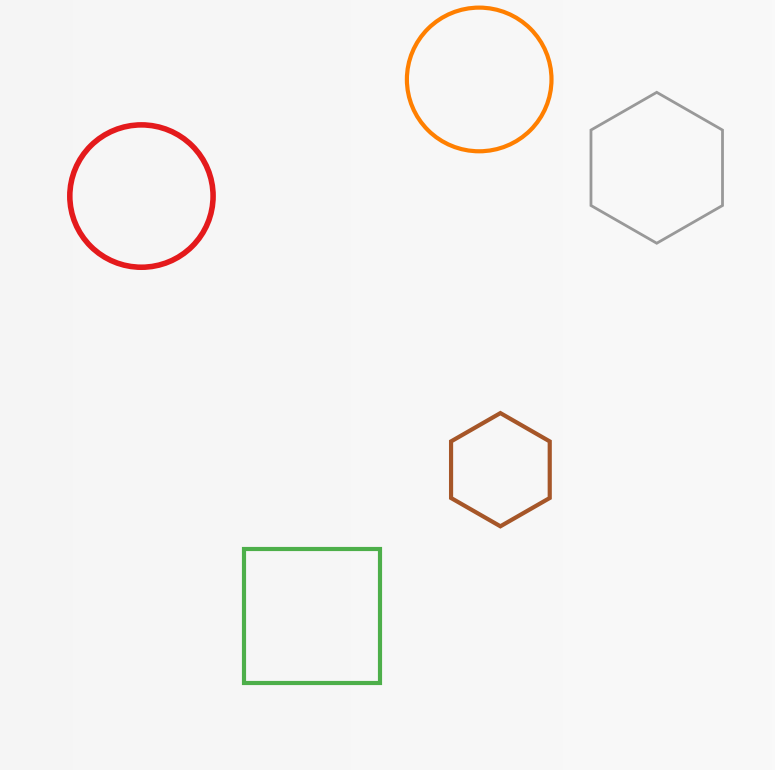[{"shape": "circle", "thickness": 2, "radius": 0.46, "center": [0.183, 0.745]}, {"shape": "square", "thickness": 1.5, "radius": 0.44, "center": [0.403, 0.2]}, {"shape": "circle", "thickness": 1.5, "radius": 0.47, "center": [0.618, 0.897]}, {"shape": "hexagon", "thickness": 1.5, "radius": 0.37, "center": [0.646, 0.39]}, {"shape": "hexagon", "thickness": 1, "radius": 0.49, "center": [0.847, 0.782]}]